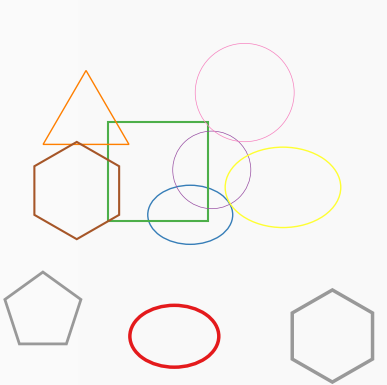[{"shape": "oval", "thickness": 2.5, "radius": 0.57, "center": [0.45, 0.127]}, {"shape": "oval", "thickness": 1, "radius": 0.55, "center": [0.491, 0.442]}, {"shape": "square", "thickness": 1.5, "radius": 0.64, "center": [0.407, 0.554]}, {"shape": "circle", "thickness": 0.5, "radius": 0.5, "center": [0.546, 0.559]}, {"shape": "triangle", "thickness": 1, "radius": 0.64, "center": [0.222, 0.689]}, {"shape": "oval", "thickness": 1, "radius": 0.75, "center": [0.73, 0.513]}, {"shape": "hexagon", "thickness": 1.5, "radius": 0.63, "center": [0.198, 0.505]}, {"shape": "circle", "thickness": 0.5, "radius": 0.64, "center": [0.631, 0.76]}, {"shape": "pentagon", "thickness": 2, "radius": 0.52, "center": [0.111, 0.19]}, {"shape": "hexagon", "thickness": 2.5, "radius": 0.6, "center": [0.858, 0.127]}]